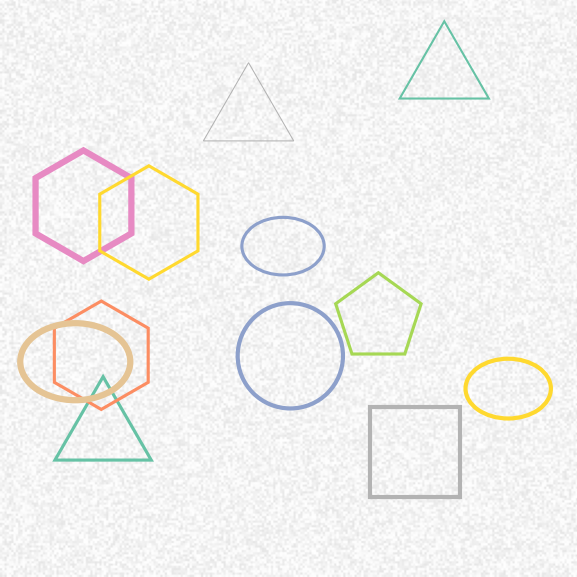[{"shape": "triangle", "thickness": 1.5, "radius": 0.48, "center": [0.179, 0.251]}, {"shape": "triangle", "thickness": 1, "radius": 0.45, "center": [0.769, 0.873]}, {"shape": "hexagon", "thickness": 1.5, "radius": 0.47, "center": [0.175, 0.384]}, {"shape": "circle", "thickness": 2, "radius": 0.46, "center": [0.503, 0.383]}, {"shape": "oval", "thickness": 1.5, "radius": 0.36, "center": [0.49, 0.573]}, {"shape": "hexagon", "thickness": 3, "radius": 0.48, "center": [0.145, 0.643]}, {"shape": "pentagon", "thickness": 1.5, "radius": 0.39, "center": [0.655, 0.449]}, {"shape": "oval", "thickness": 2, "radius": 0.37, "center": [0.88, 0.326]}, {"shape": "hexagon", "thickness": 1.5, "radius": 0.49, "center": [0.258, 0.614]}, {"shape": "oval", "thickness": 3, "radius": 0.48, "center": [0.13, 0.373]}, {"shape": "square", "thickness": 2, "radius": 0.39, "center": [0.719, 0.216]}, {"shape": "triangle", "thickness": 0.5, "radius": 0.45, "center": [0.43, 0.8]}]